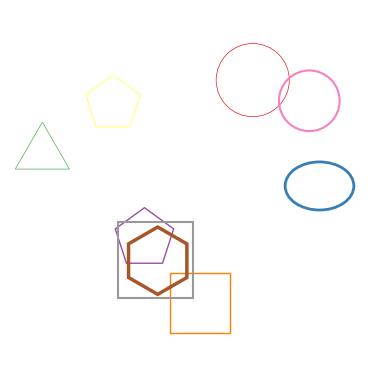[{"shape": "circle", "thickness": 0.5, "radius": 0.48, "center": [0.656, 0.792]}, {"shape": "oval", "thickness": 2, "radius": 0.45, "center": [0.83, 0.517]}, {"shape": "triangle", "thickness": 0.5, "radius": 0.41, "center": [0.11, 0.601]}, {"shape": "pentagon", "thickness": 1, "radius": 0.4, "center": [0.375, 0.381]}, {"shape": "square", "thickness": 1, "radius": 0.39, "center": [0.519, 0.213]}, {"shape": "pentagon", "thickness": 0.5, "radius": 0.37, "center": [0.293, 0.731]}, {"shape": "hexagon", "thickness": 2.5, "radius": 0.44, "center": [0.41, 0.323]}, {"shape": "circle", "thickness": 1.5, "radius": 0.39, "center": [0.803, 0.738]}, {"shape": "square", "thickness": 1.5, "radius": 0.49, "center": [0.403, 0.325]}]